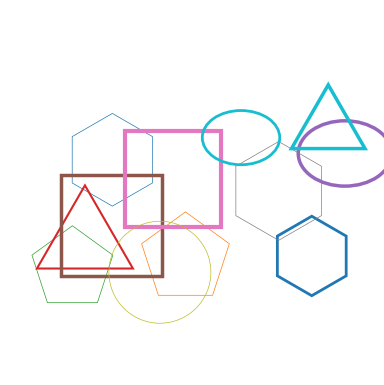[{"shape": "hexagon", "thickness": 2, "radius": 0.52, "center": [0.81, 0.335]}, {"shape": "hexagon", "thickness": 0.5, "radius": 0.6, "center": [0.292, 0.585]}, {"shape": "pentagon", "thickness": 0.5, "radius": 0.6, "center": [0.482, 0.33]}, {"shape": "pentagon", "thickness": 0.5, "radius": 0.55, "center": [0.188, 0.303]}, {"shape": "triangle", "thickness": 1.5, "radius": 0.72, "center": [0.221, 0.375]}, {"shape": "oval", "thickness": 2.5, "radius": 0.61, "center": [0.896, 0.601]}, {"shape": "square", "thickness": 2.5, "radius": 0.65, "center": [0.29, 0.414]}, {"shape": "square", "thickness": 3, "radius": 0.62, "center": [0.449, 0.535]}, {"shape": "hexagon", "thickness": 0.5, "radius": 0.64, "center": [0.724, 0.504]}, {"shape": "circle", "thickness": 0.5, "radius": 0.66, "center": [0.415, 0.293]}, {"shape": "triangle", "thickness": 2.5, "radius": 0.55, "center": [0.853, 0.669]}, {"shape": "oval", "thickness": 2, "radius": 0.5, "center": [0.626, 0.643]}]